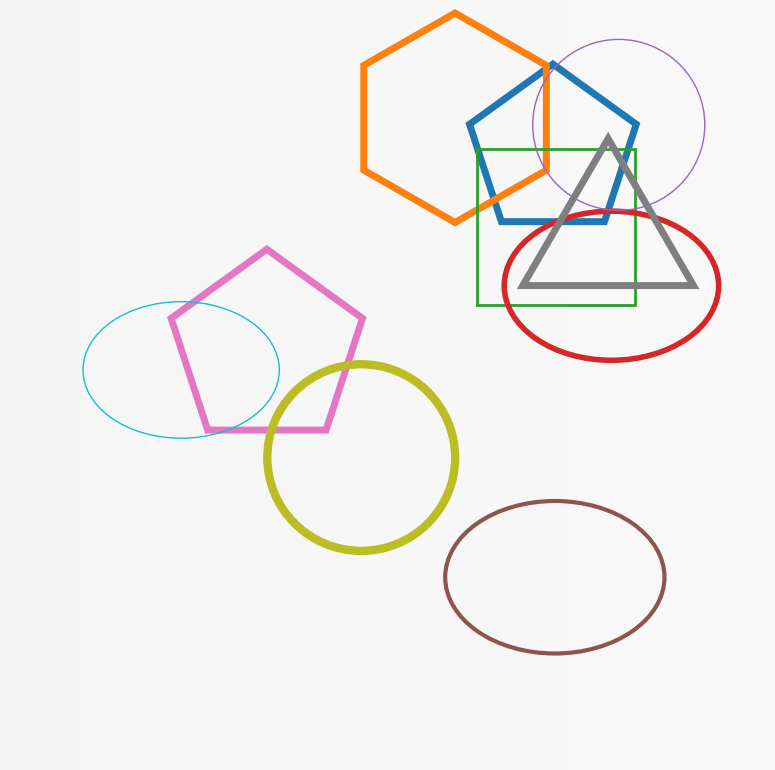[{"shape": "pentagon", "thickness": 2.5, "radius": 0.57, "center": [0.713, 0.804]}, {"shape": "hexagon", "thickness": 2.5, "radius": 0.68, "center": [0.587, 0.847]}, {"shape": "square", "thickness": 1, "radius": 0.51, "center": [0.717, 0.705]}, {"shape": "oval", "thickness": 2, "radius": 0.69, "center": [0.789, 0.629]}, {"shape": "circle", "thickness": 0.5, "radius": 0.56, "center": [0.798, 0.838]}, {"shape": "oval", "thickness": 1.5, "radius": 0.71, "center": [0.716, 0.25]}, {"shape": "pentagon", "thickness": 2.5, "radius": 0.65, "center": [0.344, 0.546]}, {"shape": "triangle", "thickness": 2.5, "radius": 0.64, "center": [0.785, 0.693]}, {"shape": "circle", "thickness": 3, "radius": 0.61, "center": [0.466, 0.406]}, {"shape": "oval", "thickness": 0.5, "radius": 0.63, "center": [0.234, 0.52]}]